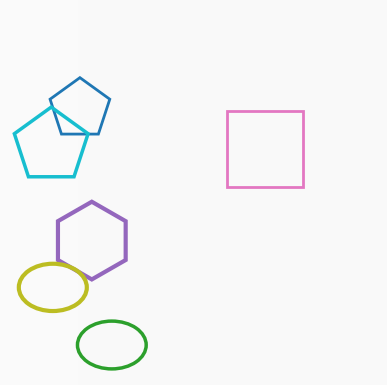[{"shape": "pentagon", "thickness": 2, "radius": 0.41, "center": [0.206, 0.717]}, {"shape": "oval", "thickness": 2.5, "radius": 0.44, "center": [0.289, 0.104]}, {"shape": "hexagon", "thickness": 3, "radius": 0.5, "center": [0.237, 0.375]}, {"shape": "square", "thickness": 2, "radius": 0.49, "center": [0.684, 0.613]}, {"shape": "oval", "thickness": 3, "radius": 0.44, "center": [0.136, 0.254]}, {"shape": "pentagon", "thickness": 2.5, "radius": 0.5, "center": [0.132, 0.622]}]